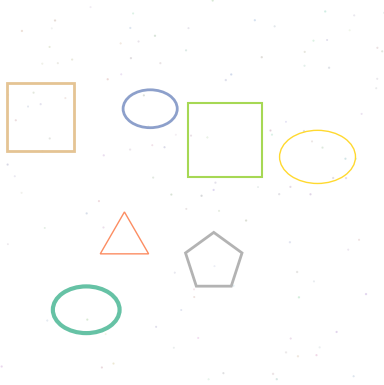[{"shape": "oval", "thickness": 3, "radius": 0.43, "center": [0.224, 0.195]}, {"shape": "triangle", "thickness": 1, "radius": 0.36, "center": [0.323, 0.377]}, {"shape": "oval", "thickness": 2, "radius": 0.35, "center": [0.39, 0.718]}, {"shape": "square", "thickness": 1.5, "radius": 0.48, "center": [0.586, 0.637]}, {"shape": "oval", "thickness": 1, "radius": 0.49, "center": [0.825, 0.592]}, {"shape": "square", "thickness": 2, "radius": 0.44, "center": [0.106, 0.696]}, {"shape": "pentagon", "thickness": 2, "radius": 0.39, "center": [0.555, 0.319]}]